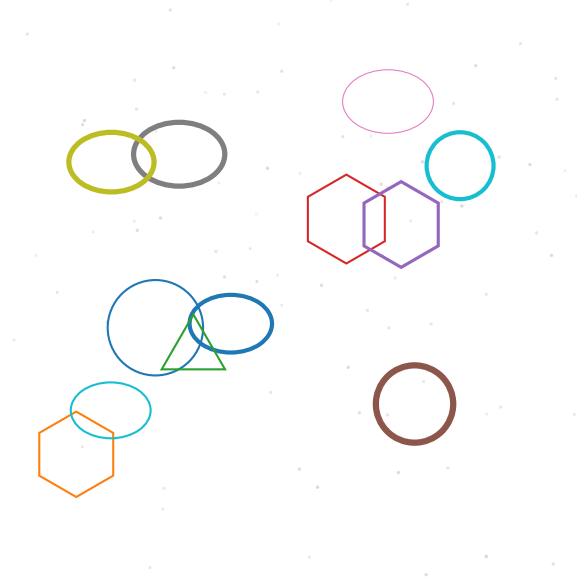[{"shape": "circle", "thickness": 1, "radius": 0.41, "center": [0.269, 0.432]}, {"shape": "oval", "thickness": 2, "radius": 0.36, "center": [0.4, 0.439]}, {"shape": "hexagon", "thickness": 1, "radius": 0.37, "center": [0.132, 0.212]}, {"shape": "triangle", "thickness": 1, "radius": 0.32, "center": [0.335, 0.391]}, {"shape": "hexagon", "thickness": 1, "radius": 0.38, "center": [0.6, 0.62]}, {"shape": "hexagon", "thickness": 1.5, "radius": 0.37, "center": [0.695, 0.61]}, {"shape": "circle", "thickness": 3, "radius": 0.33, "center": [0.718, 0.3]}, {"shape": "oval", "thickness": 0.5, "radius": 0.39, "center": [0.672, 0.823]}, {"shape": "oval", "thickness": 2.5, "radius": 0.39, "center": [0.31, 0.732]}, {"shape": "oval", "thickness": 2.5, "radius": 0.37, "center": [0.193, 0.718]}, {"shape": "circle", "thickness": 2, "radius": 0.29, "center": [0.797, 0.712]}, {"shape": "oval", "thickness": 1, "radius": 0.35, "center": [0.192, 0.289]}]